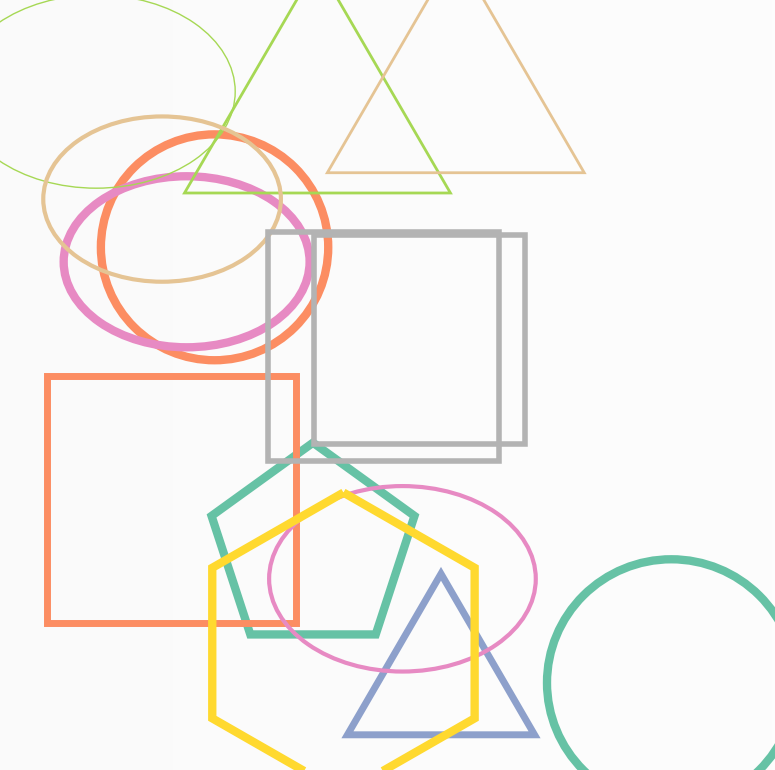[{"shape": "pentagon", "thickness": 3, "radius": 0.69, "center": [0.404, 0.287]}, {"shape": "circle", "thickness": 3, "radius": 0.8, "center": [0.866, 0.113]}, {"shape": "circle", "thickness": 3, "radius": 0.73, "center": [0.277, 0.679]}, {"shape": "square", "thickness": 2.5, "radius": 0.8, "center": [0.222, 0.352]}, {"shape": "triangle", "thickness": 2.5, "radius": 0.7, "center": [0.569, 0.115]}, {"shape": "oval", "thickness": 3, "radius": 0.79, "center": [0.241, 0.66]}, {"shape": "oval", "thickness": 1.5, "radius": 0.86, "center": [0.519, 0.248]}, {"shape": "triangle", "thickness": 1, "radius": 0.99, "center": [0.41, 0.848]}, {"shape": "oval", "thickness": 0.5, "radius": 0.9, "center": [0.124, 0.881]}, {"shape": "hexagon", "thickness": 3, "radius": 0.98, "center": [0.443, 0.165]}, {"shape": "oval", "thickness": 1.5, "radius": 0.77, "center": [0.209, 0.741]}, {"shape": "triangle", "thickness": 1, "radius": 0.96, "center": [0.588, 0.871]}, {"shape": "square", "thickness": 2, "radius": 0.74, "center": [0.495, 0.55]}, {"shape": "square", "thickness": 2, "radius": 0.68, "center": [0.541, 0.559]}]